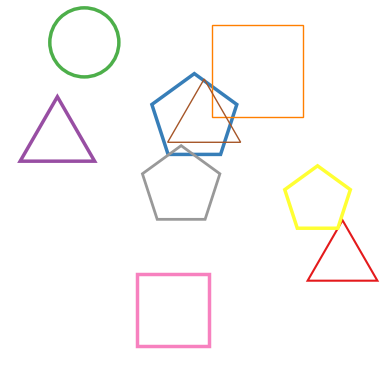[{"shape": "triangle", "thickness": 1.5, "radius": 0.52, "center": [0.89, 0.323]}, {"shape": "pentagon", "thickness": 2.5, "radius": 0.58, "center": [0.505, 0.693]}, {"shape": "circle", "thickness": 2.5, "radius": 0.45, "center": [0.219, 0.89]}, {"shape": "triangle", "thickness": 2.5, "radius": 0.56, "center": [0.149, 0.637]}, {"shape": "square", "thickness": 1, "radius": 0.59, "center": [0.669, 0.815]}, {"shape": "pentagon", "thickness": 2.5, "radius": 0.45, "center": [0.825, 0.48]}, {"shape": "triangle", "thickness": 1, "radius": 0.55, "center": [0.53, 0.685]}, {"shape": "square", "thickness": 2.5, "radius": 0.47, "center": [0.45, 0.194]}, {"shape": "pentagon", "thickness": 2, "radius": 0.53, "center": [0.471, 0.516]}]